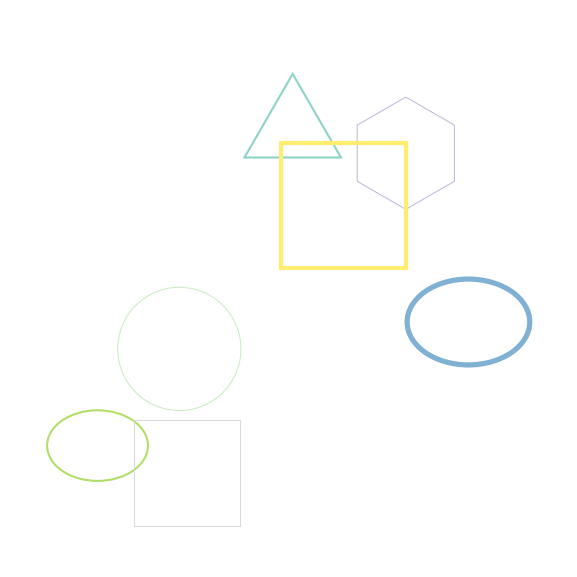[{"shape": "triangle", "thickness": 1, "radius": 0.48, "center": [0.507, 0.775]}, {"shape": "hexagon", "thickness": 0.5, "radius": 0.49, "center": [0.703, 0.734]}, {"shape": "oval", "thickness": 2.5, "radius": 0.53, "center": [0.811, 0.442]}, {"shape": "oval", "thickness": 1, "radius": 0.44, "center": [0.169, 0.228]}, {"shape": "square", "thickness": 0.5, "radius": 0.46, "center": [0.324, 0.18]}, {"shape": "circle", "thickness": 0.5, "radius": 0.53, "center": [0.311, 0.395]}, {"shape": "square", "thickness": 2, "radius": 0.54, "center": [0.594, 0.644]}]